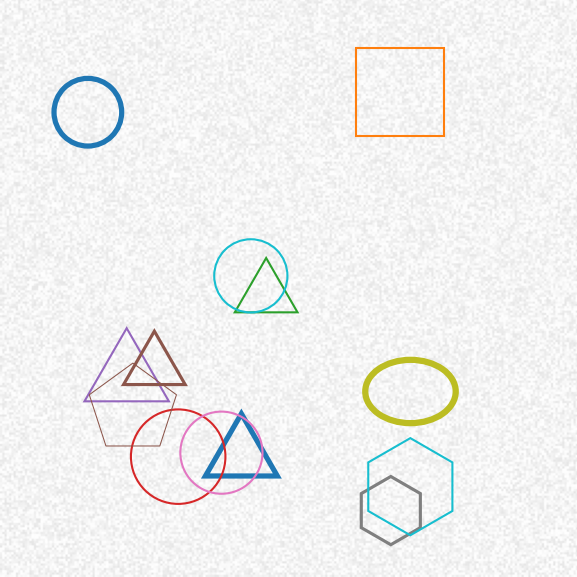[{"shape": "circle", "thickness": 2.5, "radius": 0.29, "center": [0.152, 0.805]}, {"shape": "triangle", "thickness": 2.5, "radius": 0.36, "center": [0.418, 0.211]}, {"shape": "square", "thickness": 1, "radius": 0.38, "center": [0.693, 0.84]}, {"shape": "triangle", "thickness": 1, "radius": 0.31, "center": [0.461, 0.49]}, {"shape": "circle", "thickness": 1, "radius": 0.41, "center": [0.309, 0.208]}, {"shape": "triangle", "thickness": 1, "radius": 0.42, "center": [0.219, 0.346]}, {"shape": "triangle", "thickness": 1.5, "radius": 0.31, "center": [0.267, 0.364]}, {"shape": "pentagon", "thickness": 0.5, "radius": 0.4, "center": [0.23, 0.291]}, {"shape": "circle", "thickness": 1, "radius": 0.36, "center": [0.383, 0.215]}, {"shape": "hexagon", "thickness": 1.5, "radius": 0.3, "center": [0.677, 0.115]}, {"shape": "oval", "thickness": 3, "radius": 0.39, "center": [0.711, 0.321]}, {"shape": "circle", "thickness": 1, "radius": 0.32, "center": [0.434, 0.521]}, {"shape": "hexagon", "thickness": 1, "radius": 0.42, "center": [0.711, 0.156]}]